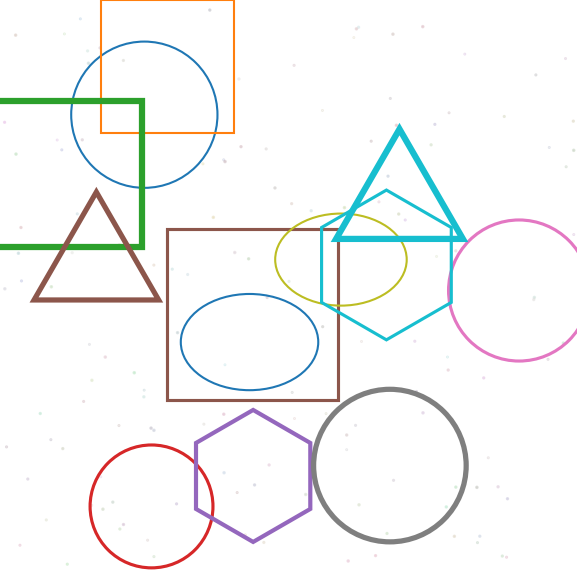[{"shape": "oval", "thickness": 1, "radius": 0.6, "center": [0.432, 0.407]}, {"shape": "circle", "thickness": 1, "radius": 0.63, "center": [0.25, 0.8]}, {"shape": "square", "thickness": 1, "radius": 0.57, "center": [0.29, 0.884]}, {"shape": "square", "thickness": 3, "radius": 0.63, "center": [0.119, 0.697]}, {"shape": "circle", "thickness": 1.5, "radius": 0.53, "center": [0.262, 0.122]}, {"shape": "hexagon", "thickness": 2, "radius": 0.57, "center": [0.438, 0.175]}, {"shape": "triangle", "thickness": 2.5, "radius": 0.62, "center": [0.167, 0.542]}, {"shape": "square", "thickness": 1.5, "radius": 0.74, "center": [0.438, 0.454]}, {"shape": "circle", "thickness": 1.5, "radius": 0.61, "center": [0.899, 0.496]}, {"shape": "circle", "thickness": 2.5, "radius": 0.66, "center": [0.675, 0.193]}, {"shape": "oval", "thickness": 1, "radius": 0.57, "center": [0.59, 0.55]}, {"shape": "hexagon", "thickness": 1.5, "radius": 0.65, "center": [0.669, 0.54]}, {"shape": "triangle", "thickness": 3, "radius": 0.63, "center": [0.692, 0.649]}]